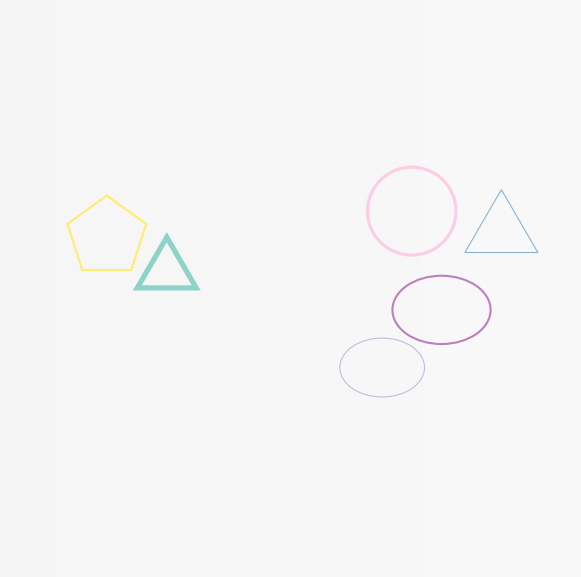[{"shape": "triangle", "thickness": 2.5, "radius": 0.29, "center": [0.287, 0.53]}, {"shape": "oval", "thickness": 0.5, "radius": 0.36, "center": [0.657, 0.363]}, {"shape": "triangle", "thickness": 0.5, "radius": 0.36, "center": [0.863, 0.598]}, {"shape": "circle", "thickness": 1.5, "radius": 0.38, "center": [0.708, 0.634]}, {"shape": "oval", "thickness": 1, "radius": 0.42, "center": [0.76, 0.463]}, {"shape": "pentagon", "thickness": 1, "radius": 0.36, "center": [0.184, 0.589]}]